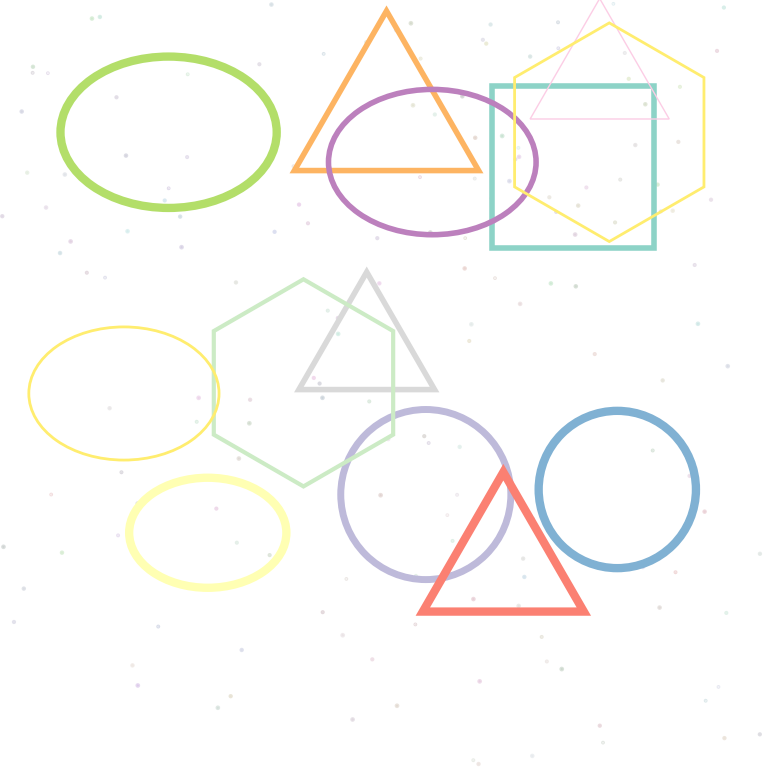[{"shape": "square", "thickness": 2, "radius": 0.53, "center": [0.744, 0.783]}, {"shape": "oval", "thickness": 3, "radius": 0.51, "center": [0.27, 0.308]}, {"shape": "circle", "thickness": 2.5, "radius": 0.55, "center": [0.553, 0.358]}, {"shape": "triangle", "thickness": 3, "radius": 0.6, "center": [0.654, 0.266]}, {"shape": "circle", "thickness": 3, "radius": 0.51, "center": [0.802, 0.364]}, {"shape": "triangle", "thickness": 2, "radius": 0.69, "center": [0.502, 0.848]}, {"shape": "oval", "thickness": 3, "radius": 0.7, "center": [0.219, 0.828]}, {"shape": "triangle", "thickness": 0.5, "radius": 0.52, "center": [0.779, 0.898]}, {"shape": "triangle", "thickness": 2, "radius": 0.51, "center": [0.476, 0.545]}, {"shape": "oval", "thickness": 2, "radius": 0.67, "center": [0.561, 0.79]}, {"shape": "hexagon", "thickness": 1.5, "radius": 0.67, "center": [0.394, 0.503]}, {"shape": "oval", "thickness": 1, "radius": 0.62, "center": [0.161, 0.489]}, {"shape": "hexagon", "thickness": 1, "radius": 0.71, "center": [0.791, 0.828]}]